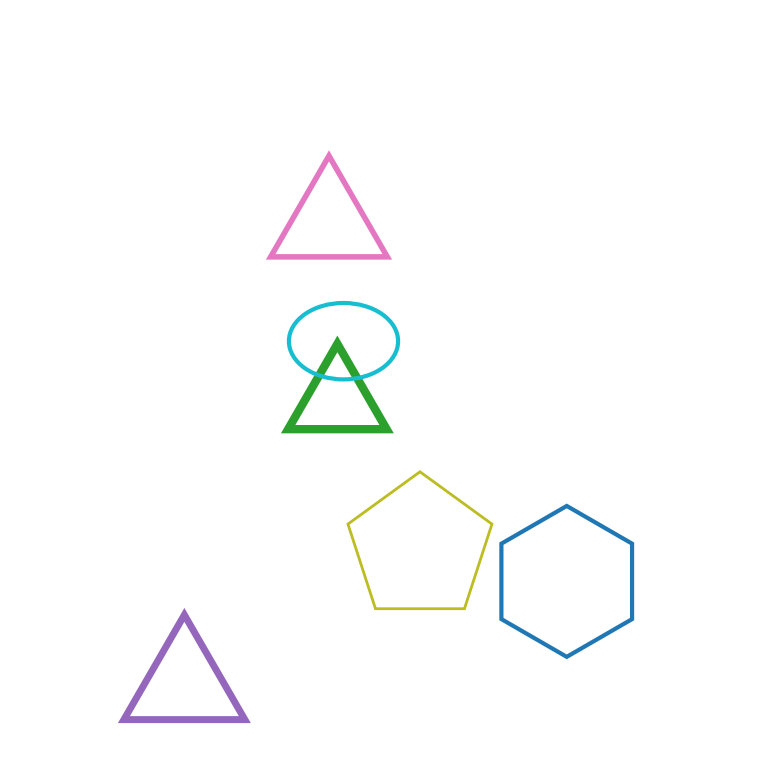[{"shape": "hexagon", "thickness": 1.5, "radius": 0.49, "center": [0.736, 0.245]}, {"shape": "triangle", "thickness": 3, "radius": 0.37, "center": [0.438, 0.48]}, {"shape": "triangle", "thickness": 2.5, "radius": 0.45, "center": [0.239, 0.111]}, {"shape": "triangle", "thickness": 2, "radius": 0.44, "center": [0.427, 0.71]}, {"shape": "pentagon", "thickness": 1, "radius": 0.49, "center": [0.545, 0.289]}, {"shape": "oval", "thickness": 1.5, "radius": 0.35, "center": [0.446, 0.557]}]